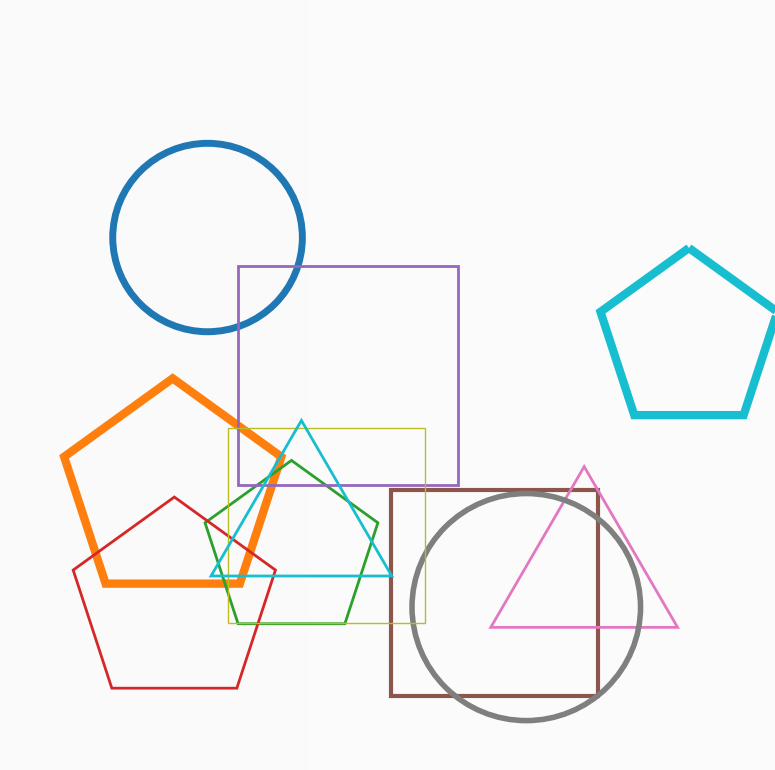[{"shape": "circle", "thickness": 2.5, "radius": 0.61, "center": [0.268, 0.692]}, {"shape": "pentagon", "thickness": 3, "radius": 0.74, "center": [0.223, 0.361]}, {"shape": "pentagon", "thickness": 1, "radius": 0.59, "center": [0.376, 0.285]}, {"shape": "pentagon", "thickness": 1, "radius": 0.69, "center": [0.225, 0.217]}, {"shape": "square", "thickness": 1, "radius": 0.71, "center": [0.449, 0.512]}, {"shape": "square", "thickness": 1.5, "radius": 0.67, "center": [0.638, 0.229]}, {"shape": "triangle", "thickness": 1, "radius": 0.7, "center": [0.754, 0.255]}, {"shape": "circle", "thickness": 2, "radius": 0.74, "center": [0.679, 0.212]}, {"shape": "square", "thickness": 0.5, "radius": 0.63, "center": [0.421, 0.318]}, {"shape": "pentagon", "thickness": 3, "radius": 0.6, "center": [0.889, 0.558]}, {"shape": "triangle", "thickness": 1, "radius": 0.67, "center": [0.389, 0.319]}]